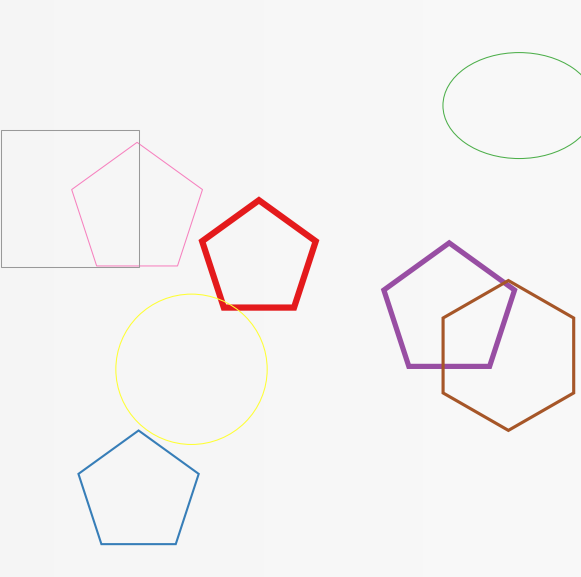[{"shape": "pentagon", "thickness": 3, "radius": 0.51, "center": [0.445, 0.55]}, {"shape": "pentagon", "thickness": 1, "radius": 0.54, "center": [0.238, 0.145]}, {"shape": "oval", "thickness": 0.5, "radius": 0.66, "center": [0.893, 0.816]}, {"shape": "pentagon", "thickness": 2.5, "radius": 0.59, "center": [0.773, 0.46]}, {"shape": "circle", "thickness": 0.5, "radius": 0.65, "center": [0.329, 0.36]}, {"shape": "hexagon", "thickness": 1.5, "radius": 0.65, "center": [0.875, 0.384]}, {"shape": "pentagon", "thickness": 0.5, "radius": 0.59, "center": [0.236, 0.634]}, {"shape": "square", "thickness": 0.5, "radius": 0.6, "center": [0.121, 0.655]}]